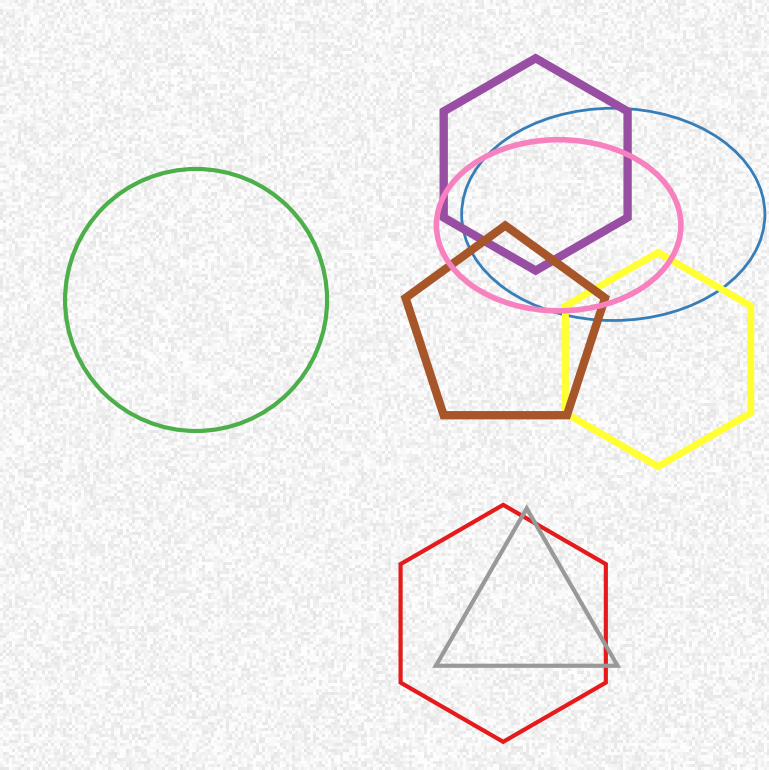[{"shape": "hexagon", "thickness": 1.5, "radius": 0.77, "center": [0.654, 0.19]}, {"shape": "oval", "thickness": 1, "radius": 0.98, "center": [0.796, 0.722]}, {"shape": "circle", "thickness": 1.5, "radius": 0.85, "center": [0.255, 0.61]}, {"shape": "hexagon", "thickness": 3, "radius": 0.69, "center": [0.696, 0.786]}, {"shape": "hexagon", "thickness": 2.5, "radius": 0.69, "center": [0.855, 0.533]}, {"shape": "pentagon", "thickness": 3, "radius": 0.68, "center": [0.656, 0.571]}, {"shape": "oval", "thickness": 2, "radius": 0.79, "center": [0.726, 0.707]}, {"shape": "triangle", "thickness": 1.5, "radius": 0.68, "center": [0.684, 0.203]}]